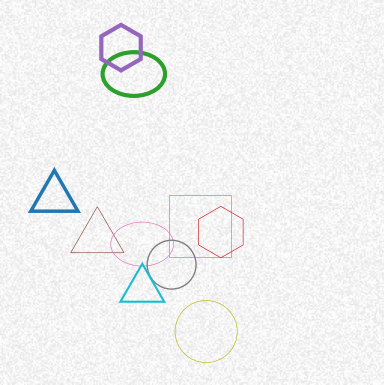[{"shape": "triangle", "thickness": 2.5, "radius": 0.35, "center": [0.141, 0.487]}, {"shape": "square", "thickness": 0.5, "radius": 0.4, "center": [0.519, 0.413]}, {"shape": "oval", "thickness": 3, "radius": 0.41, "center": [0.348, 0.808]}, {"shape": "hexagon", "thickness": 0.5, "radius": 0.33, "center": [0.574, 0.397]}, {"shape": "hexagon", "thickness": 3, "radius": 0.3, "center": [0.314, 0.876]}, {"shape": "triangle", "thickness": 0.5, "radius": 0.4, "center": [0.253, 0.384]}, {"shape": "oval", "thickness": 0.5, "radius": 0.41, "center": [0.369, 0.366]}, {"shape": "circle", "thickness": 1, "radius": 0.32, "center": [0.446, 0.313]}, {"shape": "circle", "thickness": 0.5, "radius": 0.4, "center": [0.536, 0.139]}, {"shape": "triangle", "thickness": 1.5, "radius": 0.33, "center": [0.37, 0.249]}]